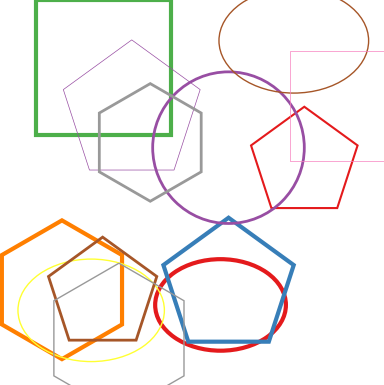[{"shape": "pentagon", "thickness": 1.5, "radius": 0.73, "center": [0.79, 0.577]}, {"shape": "oval", "thickness": 3, "radius": 0.85, "center": [0.573, 0.208]}, {"shape": "pentagon", "thickness": 3, "radius": 0.89, "center": [0.594, 0.256]}, {"shape": "square", "thickness": 3, "radius": 0.88, "center": [0.269, 0.825]}, {"shape": "circle", "thickness": 2, "radius": 0.98, "center": [0.593, 0.616]}, {"shape": "pentagon", "thickness": 0.5, "radius": 0.93, "center": [0.342, 0.71]}, {"shape": "hexagon", "thickness": 3, "radius": 0.9, "center": [0.161, 0.247]}, {"shape": "oval", "thickness": 1, "radius": 0.95, "center": [0.237, 0.194]}, {"shape": "pentagon", "thickness": 2, "radius": 0.74, "center": [0.267, 0.236]}, {"shape": "oval", "thickness": 1, "radius": 0.97, "center": [0.763, 0.894]}, {"shape": "square", "thickness": 0.5, "radius": 0.72, "center": [0.897, 0.725]}, {"shape": "hexagon", "thickness": 2, "radius": 0.76, "center": [0.39, 0.63]}, {"shape": "hexagon", "thickness": 1, "radius": 0.98, "center": [0.309, 0.121]}]